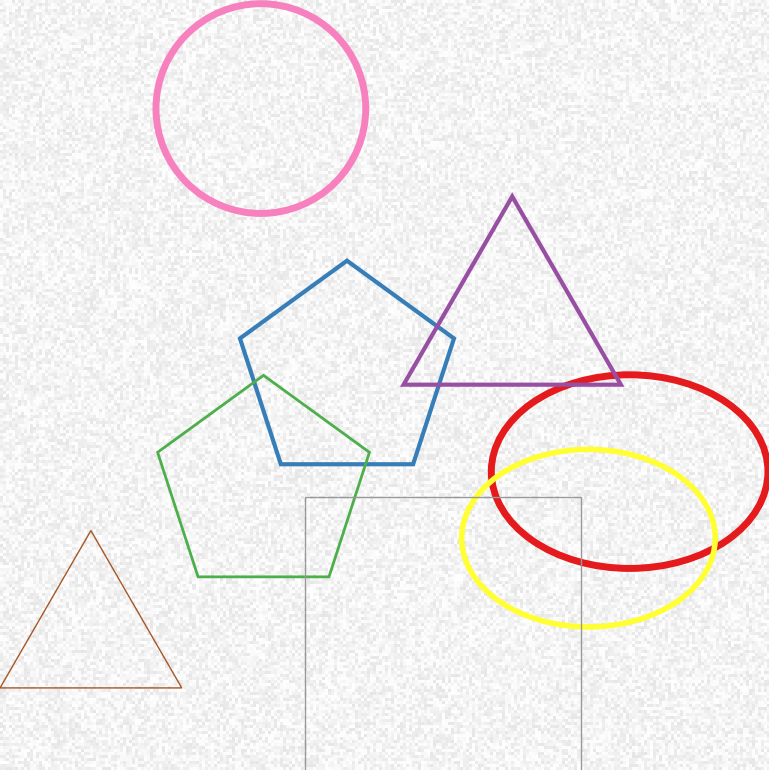[{"shape": "oval", "thickness": 2.5, "radius": 0.9, "center": [0.818, 0.388]}, {"shape": "pentagon", "thickness": 1.5, "radius": 0.73, "center": [0.451, 0.515]}, {"shape": "pentagon", "thickness": 1, "radius": 0.72, "center": [0.342, 0.368]}, {"shape": "triangle", "thickness": 1.5, "radius": 0.81, "center": [0.665, 0.582]}, {"shape": "oval", "thickness": 2, "radius": 0.82, "center": [0.764, 0.301]}, {"shape": "triangle", "thickness": 0.5, "radius": 0.68, "center": [0.118, 0.175]}, {"shape": "circle", "thickness": 2.5, "radius": 0.68, "center": [0.339, 0.859]}, {"shape": "square", "thickness": 0.5, "radius": 0.9, "center": [0.575, 0.175]}]